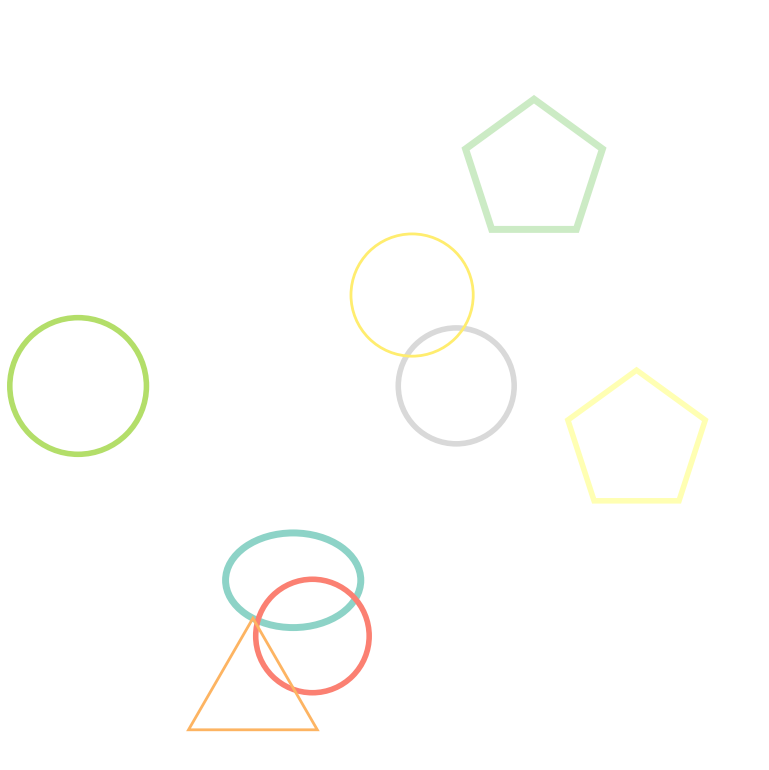[{"shape": "oval", "thickness": 2.5, "radius": 0.44, "center": [0.381, 0.246]}, {"shape": "pentagon", "thickness": 2, "radius": 0.47, "center": [0.827, 0.425]}, {"shape": "circle", "thickness": 2, "radius": 0.37, "center": [0.406, 0.174]}, {"shape": "triangle", "thickness": 1, "radius": 0.48, "center": [0.328, 0.1]}, {"shape": "circle", "thickness": 2, "radius": 0.44, "center": [0.101, 0.499]}, {"shape": "circle", "thickness": 2, "radius": 0.38, "center": [0.592, 0.499]}, {"shape": "pentagon", "thickness": 2.5, "radius": 0.47, "center": [0.694, 0.778]}, {"shape": "circle", "thickness": 1, "radius": 0.4, "center": [0.535, 0.617]}]